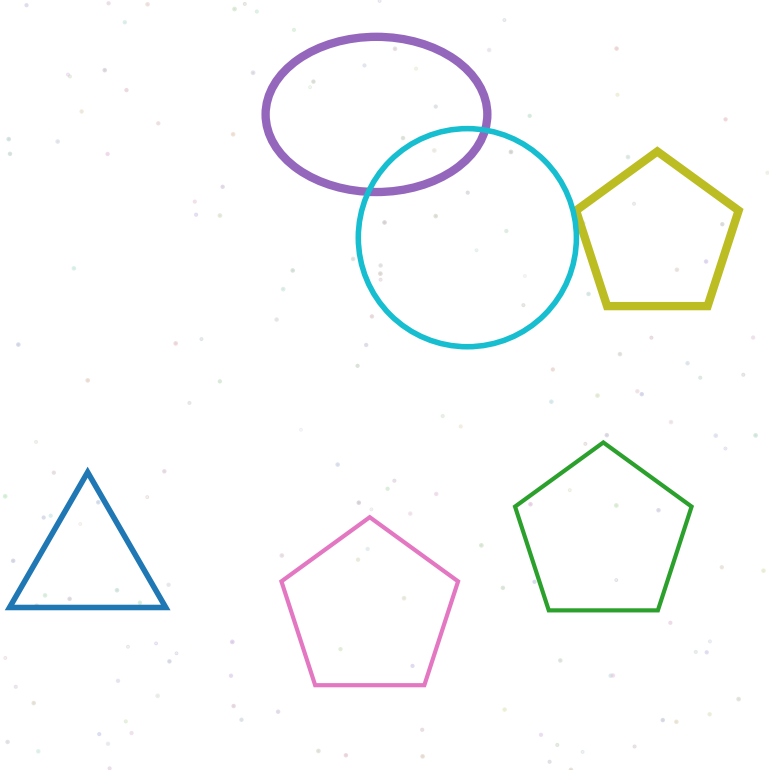[{"shape": "triangle", "thickness": 2, "radius": 0.59, "center": [0.114, 0.27]}, {"shape": "pentagon", "thickness": 1.5, "radius": 0.6, "center": [0.784, 0.305]}, {"shape": "oval", "thickness": 3, "radius": 0.72, "center": [0.489, 0.851]}, {"shape": "pentagon", "thickness": 1.5, "radius": 0.6, "center": [0.48, 0.208]}, {"shape": "pentagon", "thickness": 3, "radius": 0.56, "center": [0.854, 0.692]}, {"shape": "circle", "thickness": 2, "radius": 0.71, "center": [0.607, 0.691]}]